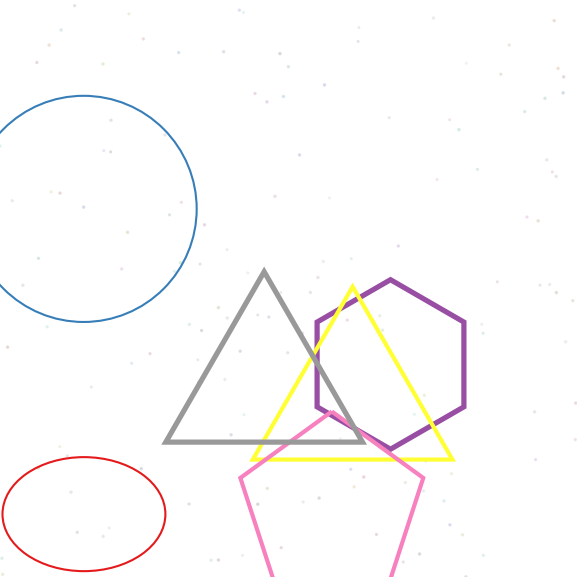[{"shape": "oval", "thickness": 1, "radius": 0.71, "center": [0.145, 0.109]}, {"shape": "circle", "thickness": 1, "radius": 0.98, "center": [0.145, 0.637]}, {"shape": "hexagon", "thickness": 2.5, "radius": 0.73, "center": [0.676, 0.368]}, {"shape": "triangle", "thickness": 2, "radius": 1.0, "center": [0.611, 0.303]}, {"shape": "pentagon", "thickness": 2, "radius": 0.83, "center": [0.575, 0.12]}, {"shape": "triangle", "thickness": 2.5, "radius": 0.98, "center": [0.457, 0.332]}]